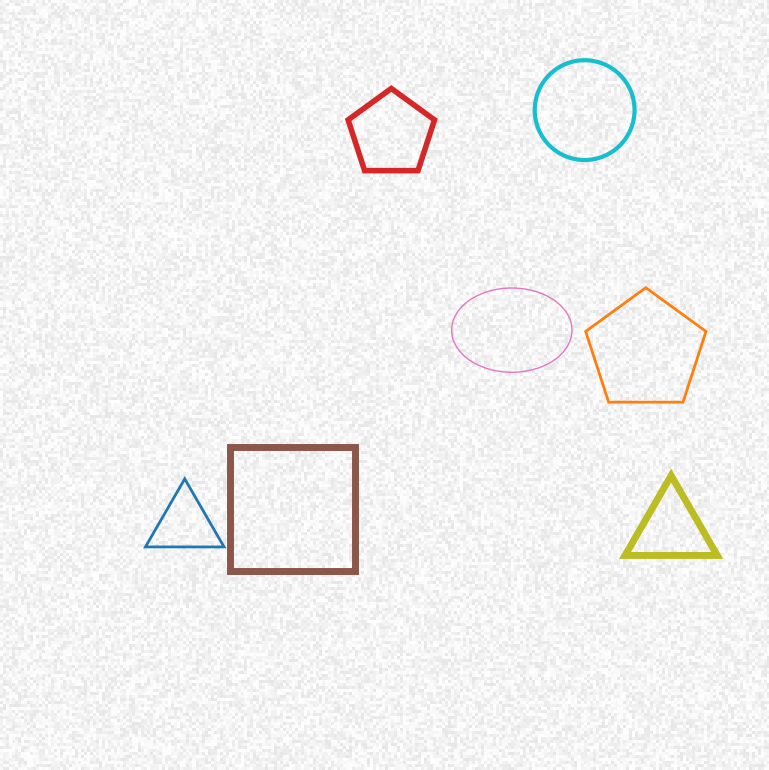[{"shape": "triangle", "thickness": 1, "radius": 0.29, "center": [0.24, 0.319]}, {"shape": "pentagon", "thickness": 1, "radius": 0.41, "center": [0.839, 0.544]}, {"shape": "pentagon", "thickness": 2, "radius": 0.29, "center": [0.508, 0.826]}, {"shape": "square", "thickness": 2.5, "radius": 0.41, "center": [0.38, 0.339]}, {"shape": "oval", "thickness": 0.5, "radius": 0.39, "center": [0.665, 0.571]}, {"shape": "triangle", "thickness": 2.5, "radius": 0.35, "center": [0.872, 0.313]}, {"shape": "circle", "thickness": 1.5, "radius": 0.32, "center": [0.759, 0.857]}]